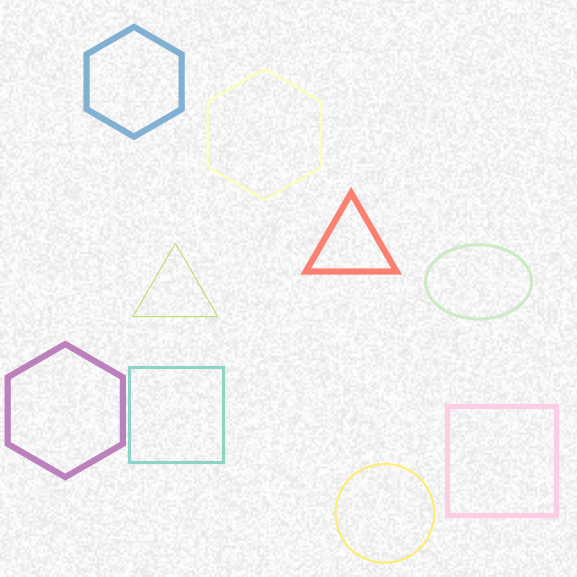[{"shape": "square", "thickness": 1.5, "radius": 0.41, "center": [0.305, 0.282]}, {"shape": "hexagon", "thickness": 1, "radius": 0.57, "center": [0.458, 0.767]}, {"shape": "triangle", "thickness": 3, "radius": 0.45, "center": [0.608, 0.574]}, {"shape": "hexagon", "thickness": 3, "radius": 0.48, "center": [0.232, 0.858]}, {"shape": "triangle", "thickness": 0.5, "radius": 0.42, "center": [0.304, 0.493]}, {"shape": "square", "thickness": 2.5, "radius": 0.47, "center": [0.868, 0.202]}, {"shape": "hexagon", "thickness": 3, "radius": 0.58, "center": [0.113, 0.288]}, {"shape": "oval", "thickness": 1.5, "radius": 0.46, "center": [0.829, 0.511]}, {"shape": "circle", "thickness": 1, "radius": 0.43, "center": [0.666, 0.11]}]